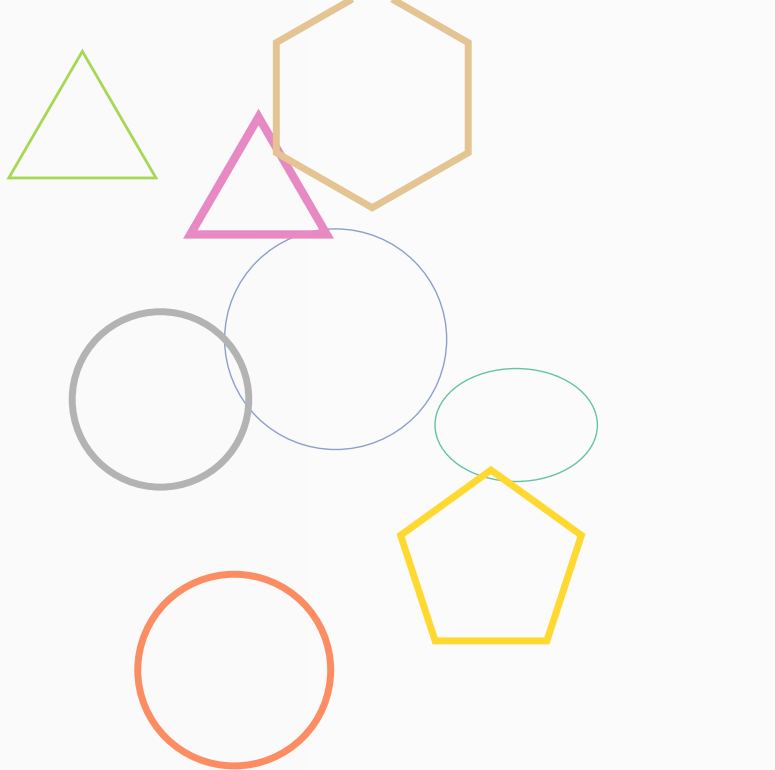[{"shape": "oval", "thickness": 0.5, "radius": 0.52, "center": [0.666, 0.448]}, {"shape": "circle", "thickness": 2.5, "radius": 0.62, "center": [0.302, 0.13]}, {"shape": "circle", "thickness": 0.5, "radius": 0.72, "center": [0.433, 0.559]}, {"shape": "triangle", "thickness": 3, "radius": 0.51, "center": [0.334, 0.746]}, {"shape": "triangle", "thickness": 1, "radius": 0.55, "center": [0.106, 0.824]}, {"shape": "pentagon", "thickness": 2.5, "radius": 0.61, "center": [0.634, 0.267]}, {"shape": "hexagon", "thickness": 2.5, "radius": 0.71, "center": [0.48, 0.873]}, {"shape": "circle", "thickness": 2.5, "radius": 0.57, "center": [0.207, 0.481]}]